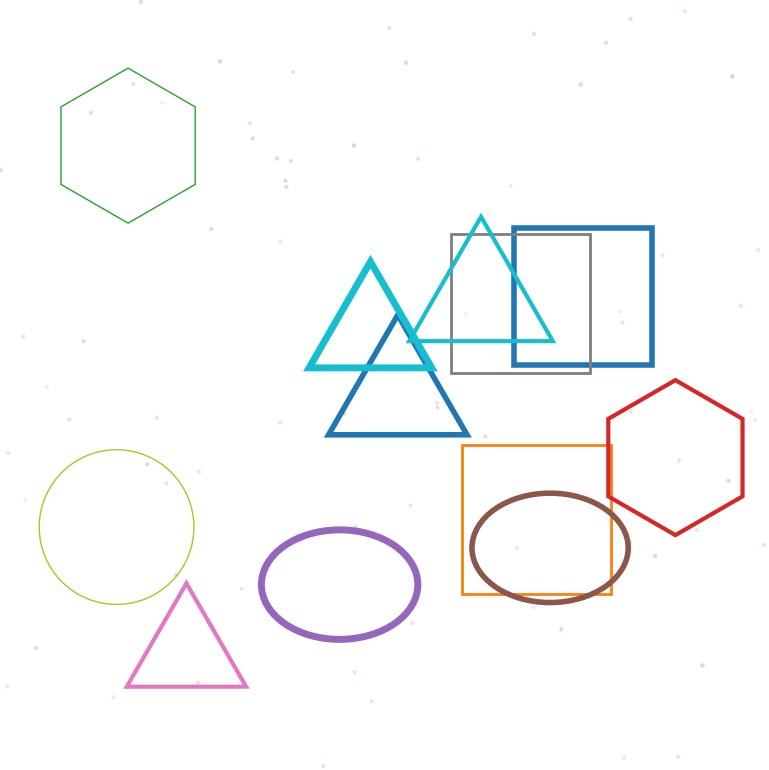[{"shape": "square", "thickness": 2, "radius": 0.45, "center": [0.757, 0.615]}, {"shape": "triangle", "thickness": 2, "radius": 0.52, "center": [0.517, 0.487]}, {"shape": "square", "thickness": 1, "radius": 0.48, "center": [0.697, 0.326]}, {"shape": "hexagon", "thickness": 0.5, "radius": 0.5, "center": [0.166, 0.811]}, {"shape": "hexagon", "thickness": 1.5, "radius": 0.5, "center": [0.877, 0.406]}, {"shape": "oval", "thickness": 2.5, "radius": 0.51, "center": [0.441, 0.241]}, {"shape": "oval", "thickness": 2, "radius": 0.51, "center": [0.714, 0.289]}, {"shape": "triangle", "thickness": 1.5, "radius": 0.45, "center": [0.242, 0.153]}, {"shape": "square", "thickness": 1, "radius": 0.45, "center": [0.676, 0.606]}, {"shape": "circle", "thickness": 0.5, "radius": 0.5, "center": [0.151, 0.315]}, {"shape": "triangle", "thickness": 1.5, "radius": 0.54, "center": [0.625, 0.611]}, {"shape": "triangle", "thickness": 2.5, "radius": 0.46, "center": [0.481, 0.568]}]